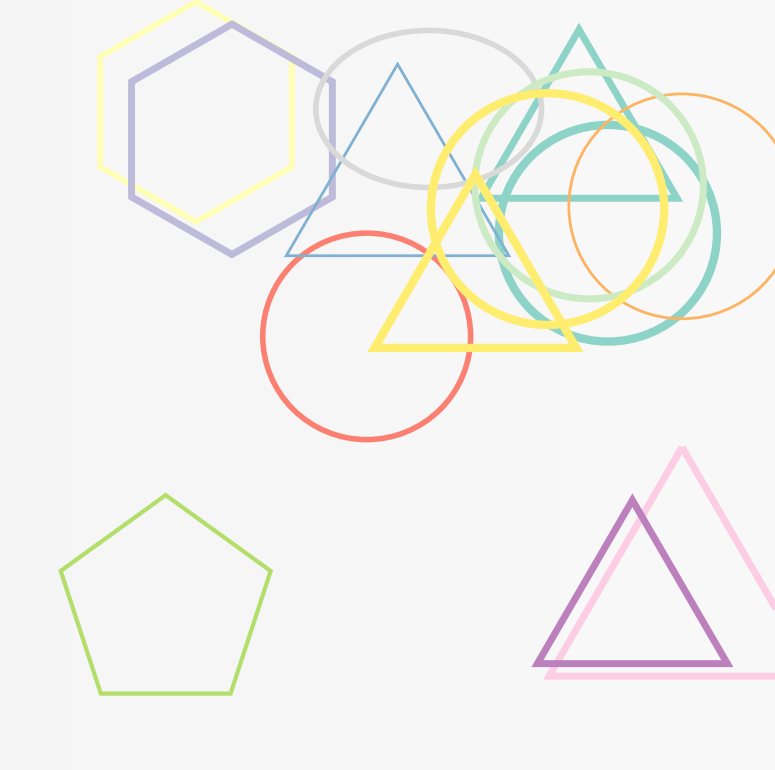[{"shape": "circle", "thickness": 3, "radius": 0.7, "center": [0.784, 0.697]}, {"shape": "triangle", "thickness": 2.5, "radius": 0.73, "center": [0.747, 0.816]}, {"shape": "hexagon", "thickness": 2, "radius": 0.71, "center": [0.253, 0.855]}, {"shape": "hexagon", "thickness": 2.5, "radius": 0.75, "center": [0.299, 0.819]}, {"shape": "circle", "thickness": 2, "radius": 0.67, "center": [0.473, 0.563]}, {"shape": "triangle", "thickness": 1, "radius": 0.83, "center": [0.513, 0.751]}, {"shape": "circle", "thickness": 1, "radius": 0.73, "center": [0.88, 0.732]}, {"shape": "pentagon", "thickness": 1.5, "radius": 0.71, "center": [0.214, 0.214]}, {"shape": "triangle", "thickness": 2.5, "radius": 0.99, "center": [0.88, 0.221]}, {"shape": "oval", "thickness": 2, "radius": 0.73, "center": [0.553, 0.858]}, {"shape": "triangle", "thickness": 2.5, "radius": 0.71, "center": [0.816, 0.209]}, {"shape": "circle", "thickness": 2.5, "radius": 0.74, "center": [0.76, 0.759]}, {"shape": "circle", "thickness": 3, "radius": 0.75, "center": [0.707, 0.729]}, {"shape": "triangle", "thickness": 3, "radius": 0.75, "center": [0.613, 0.623]}]